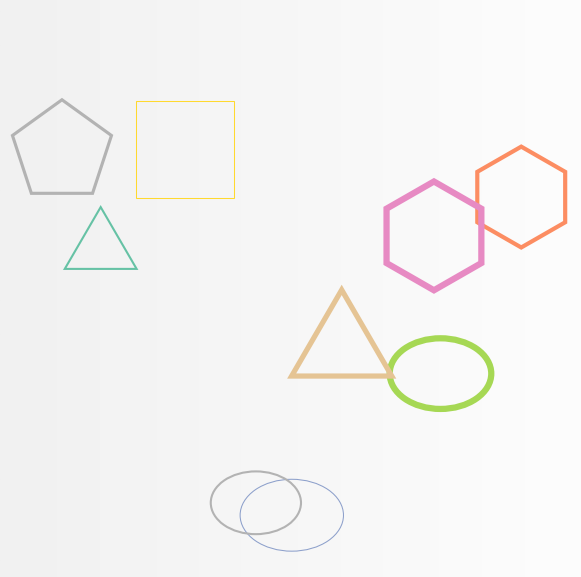[{"shape": "triangle", "thickness": 1, "radius": 0.36, "center": [0.173, 0.569]}, {"shape": "hexagon", "thickness": 2, "radius": 0.44, "center": [0.897, 0.658]}, {"shape": "oval", "thickness": 0.5, "radius": 0.44, "center": [0.502, 0.107]}, {"shape": "hexagon", "thickness": 3, "radius": 0.47, "center": [0.747, 0.591]}, {"shape": "oval", "thickness": 3, "radius": 0.44, "center": [0.758, 0.352]}, {"shape": "square", "thickness": 0.5, "radius": 0.42, "center": [0.319, 0.74]}, {"shape": "triangle", "thickness": 2.5, "radius": 0.5, "center": [0.588, 0.398]}, {"shape": "oval", "thickness": 1, "radius": 0.39, "center": [0.44, 0.129]}, {"shape": "pentagon", "thickness": 1.5, "radius": 0.45, "center": [0.107, 0.737]}]